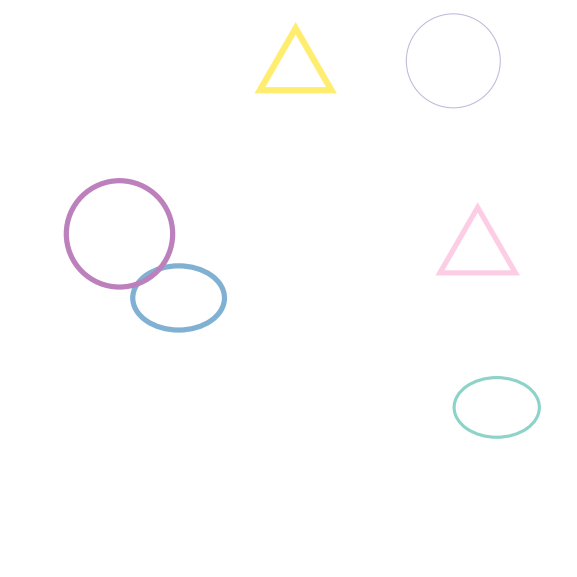[{"shape": "oval", "thickness": 1.5, "radius": 0.37, "center": [0.86, 0.294]}, {"shape": "circle", "thickness": 0.5, "radius": 0.41, "center": [0.785, 0.894]}, {"shape": "oval", "thickness": 2.5, "radius": 0.4, "center": [0.309, 0.483]}, {"shape": "triangle", "thickness": 2.5, "radius": 0.38, "center": [0.827, 0.564]}, {"shape": "circle", "thickness": 2.5, "radius": 0.46, "center": [0.207, 0.594]}, {"shape": "triangle", "thickness": 3, "radius": 0.36, "center": [0.512, 0.879]}]